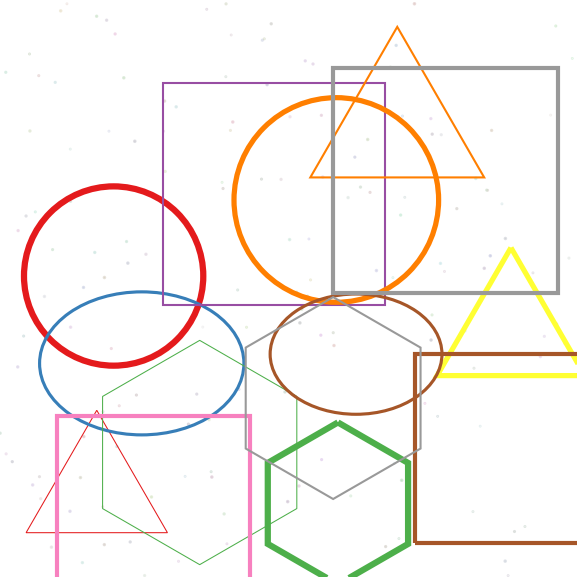[{"shape": "triangle", "thickness": 0.5, "radius": 0.71, "center": [0.168, 0.147]}, {"shape": "circle", "thickness": 3, "radius": 0.78, "center": [0.197, 0.521]}, {"shape": "oval", "thickness": 1.5, "radius": 0.88, "center": [0.245, 0.37]}, {"shape": "hexagon", "thickness": 3, "radius": 0.7, "center": [0.585, 0.127]}, {"shape": "hexagon", "thickness": 0.5, "radius": 0.97, "center": [0.346, 0.216]}, {"shape": "square", "thickness": 1, "radius": 0.96, "center": [0.474, 0.663]}, {"shape": "triangle", "thickness": 1, "radius": 0.87, "center": [0.688, 0.779]}, {"shape": "circle", "thickness": 2.5, "radius": 0.89, "center": [0.582, 0.653]}, {"shape": "triangle", "thickness": 2.5, "radius": 0.74, "center": [0.885, 0.423]}, {"shape": "square", "thickness": 2, "radius": 0.82, "center": [0.882, 0.222]}, {"shape": "oval", "thickness": 1.5, "radius": 0.74, "center": [0.617, 0.386]}, {"shape": "square", "thickness": 2, "radius": 0.83, "center": [0.266, 0.112]}, {"shape": "hexagon", "thickness": 1, "radius": 0.87, "center": [0.577, 0.31]}, {"shape": "square", "thickness": 2, "radius": 0.97, "center": [0.771, 0.686]}]